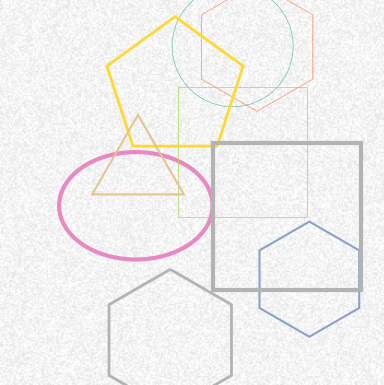[{"shape": "circle", "thickness": 0.5, "radius": 0.79, "center": [0.604, 0.88]}, {"shape": "hexagon", "thickness": 0.5, "radius": 0.84, "center": [0.668, 0.878]}, {"shape": "hexagon", "thickness": 1.5, "radius": 0.75, "center": [0.804, 0.275]}, {"shape": "oval", "thickness": 3, "radius": 1.0, "center": [0.353, 0.465]}, {"shape": "square", "thickness": 0.5, "radius": 0.84, "center": [0.63, 0.605]}, {"shape": "pentagon", "thickness": 2, "radius": 0.93, "center": [0.455, 0.771]}, {"shape": "triangle", "thickness": 1.5, "radius": 0.69, "center": [0.358, 0.564]}, {"shape": "square", "thickness": 3, "radius": 0.96, "center": [0.745, 0.438]}, {"shape": "hexagon", "thickness": 2, "radius": 0.92, "center": [0.442, 0.117]}]